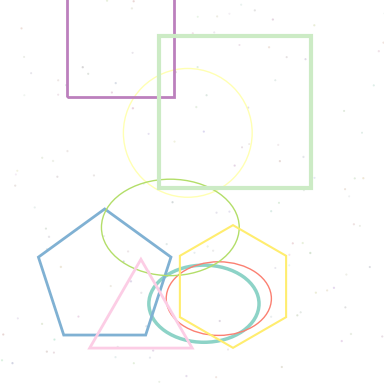[{"shape": "oval", "thickness": 2.5, "radius": 0.72, "center": [0.53, 0.211]}, {"shape": "circle", "thickness": 1, "radius": 0.84, "center": [0.488, 0.655]}, {"shape": "oval", "thickness": 1, "radius": 0.68, "center": [0.568, 0.224]}, {"shape": "pentagon", "thickness": 2, "radius": 0.91, "center": [0.272, 0.276]}, {"shape": "oval", "thickness": 1, "radius": 0.89, "center": [0.442, 0.409]}, {"shape": "triangle", "thickness": 2, "radius": 0.77, "center": [0.366, 0.173]}, {"shape": "square", "thickness": 2, "radius": 0.7, "center": [0.313, 0.888]}, {"shape": "square", "thickness": 3, "radius": 0.98, "center": [0.611, 0.709]}, {"shape": "hexagon", "thickness": 1.5, "radius": 0.8, "center": [0.605, 0.256]}]